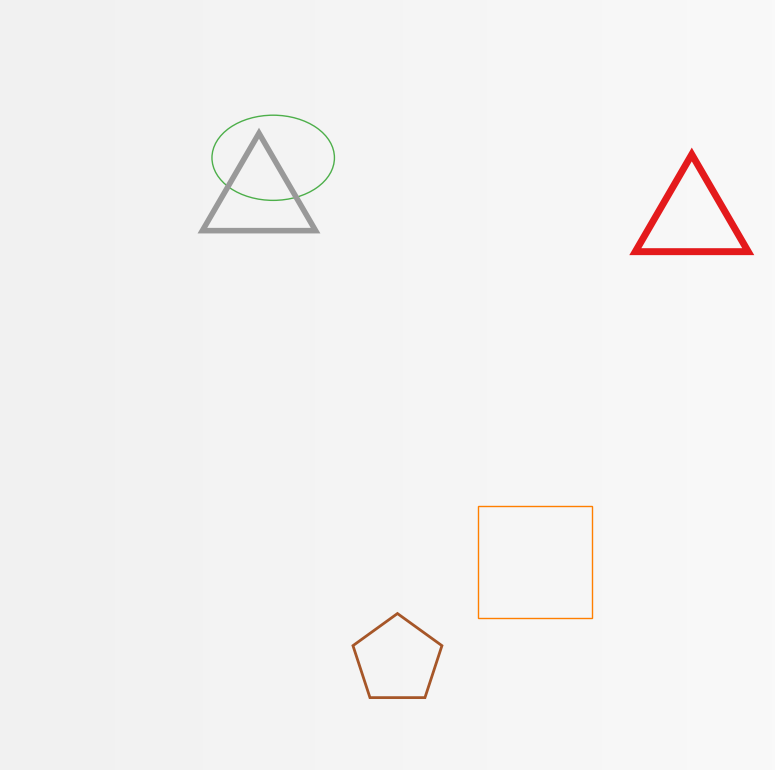[{"shape": "triangle", "thickness": 2.5, "radius": 0.42, "center": [0.893, 0.715]}, {"shape": "oval", "thickness": 0.5, "radius": 0.4, "center": [0.353, 0.795]}, {"shape": "square", "thickness": 0.5, "radius": 0.37, "center": [0.69, 0.27]}, {"shape": "pentagon", "thickness": 1, "radius": 0.3, "center": [0.513, 0.143]}, {"shape": "triangle", "thickness": 2, "radius": 0.42, "center": [0.334, 0.743]}]